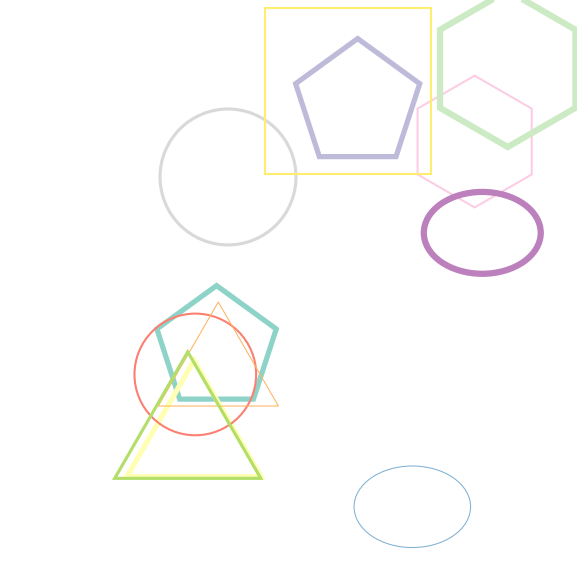[{"shape": "pentagon", "thickness": 2.5, "radius": 0.54, "center": [0.375, 0.396]}, {"shape": "triangle", "thickness": 2.5, "radius": 0.67, "center": [0.336, 0.241]}, {"shape": "pentagon", "thickness": 2.5, "radius": 0.56, "center": [0.619, 0.819]}, {"shape": "circle", "thickness": 1, "radius": 0.53, "center": [0.338, 0.351]}, {"shape": "oval", "thickness": 0.5, "radius": 0.5, "center": [0.714, 0.122]}, {"shape": "triangle", "thickness": 0.5, "radius": 0.6, "center": [0.378, 0.356]}, {"shape": "triangle", "thickness": 1.5, "radius": 0.73, "center": [0.325, 0.244]}, {"shape": "hexagon", "thickness": 1, "radius": 0.57, "center": [0.822, 0.754]}, {"shape": "circle", "thickness": 1.5, "radius": 0.59, "center": [0.395, 0.693]}, {"shape": "oval", "thickness": 3, "radius": 0.51, "center": [0.835, 0.596]}, {"shape": "hexagon", "thickness": 3, "radius": 0.68, "center": [0.879, 0.88]}, {"shape": "square", "thickness": 1, "radius": 0.72, "center": [0.602, 0.842]}]